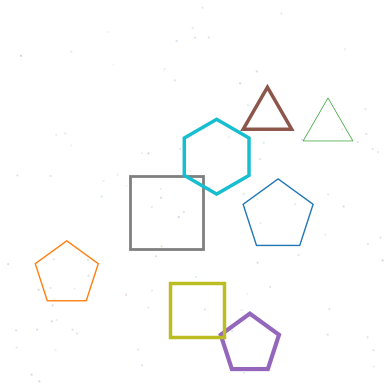[{"shape": "pentagon", "thickness": 1, "radius": 0.48, "center": [0.722, 0.44]}, {"shape": "pentagon", "thickness": 1, "radius": 0.43, "center": [0.173, 0.288]}, {"shape": "triangle", "thickness": 0.5, "radius": 0.37, "center": [0.852, 0.671]}, {"shape": "pentagon", "thickness": 3, "radius": 0.4, "center": [0.649, 0.106]}, {"shape": "triangle", "thickness": 2.5, "radius": 0.36, "center": [0.695, 0.701]}, {"shape": "square", "thickness": 2, "radius": 0.47, "center": [0.433, 0.448]}, {"shape": "square", "thickness": 2.5, "radius": 0.35, "center": [0.512, 0.194]}, {"shape": "hexagon", "thickness": 2.5, "radius": 0.49, "center": [0.563, 0.593]}]